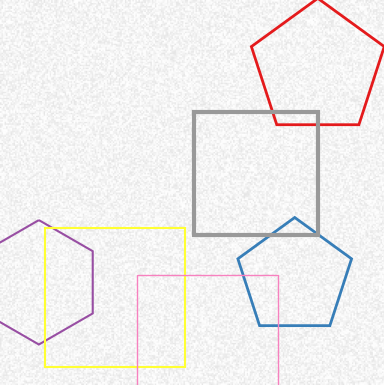[{"shape": "pentagon", "thickness": 2, "radius": 0.91, "center": [0.826, 0.823]}, {"shape": "pentagon", "thickness": 2, "radius": 0.78, "center": [0.766, 0.28]}, {"shape": "hexagon", "thickness": 1.5, "radius": 0.81, "center": [0.101, 0.267]}, {"shape": "square", "thickness": 1.5, "radius": 0.91, "center": [0.298, 0.227]}, {"shape": "square", "thickness": 1, "radius": 0.92, "center": [0.54, 0.102]}, {"shape": "square", "thickness": 3, "radius": 0.8, "center": [0.665, 0.55]}]